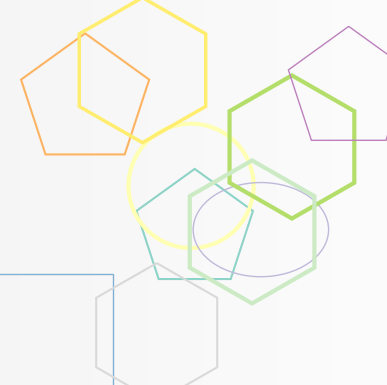[{"shape": "pentagon", "thickness": 1.5, "radius": 0.79, "center": [0.502, 0.403]}, {"shape": "circle", "thickness": 3, "radius": 0.81, "center": [0.493, 0.517]}, {"shape": "oval", "thickness": 1, "radius": 0.87, "center": [0.673, 0.404]}, {"shape": "square", "thickness": 1, "radius": 0.94, "center": [0.104, 0.101]}, {"shape": "pentagon", "thickness": 1.5, "radius": 0.87, "center": [0.22, 0.74]}, {"shape": "hexagon", "thickness": 3, "radius": 0.93, "center": [0.753, 0.618]}, {"shape": "hexagon", "thickness": 1.5, "radius": 0.9, "center": [0.404, 0.136]}, {"shape": "pentagon", "thickness": 1, "radius": 0.82, "center": [0.9, 0.768]}, {"shape": "hexagon", "thickness": 3, "radius": 0.93, "center": [0.651, 0.398]}, {"shape": "hexagon", "thickness": 2.5, "radius": 0.94, "center": [0.368, 0.818]}]